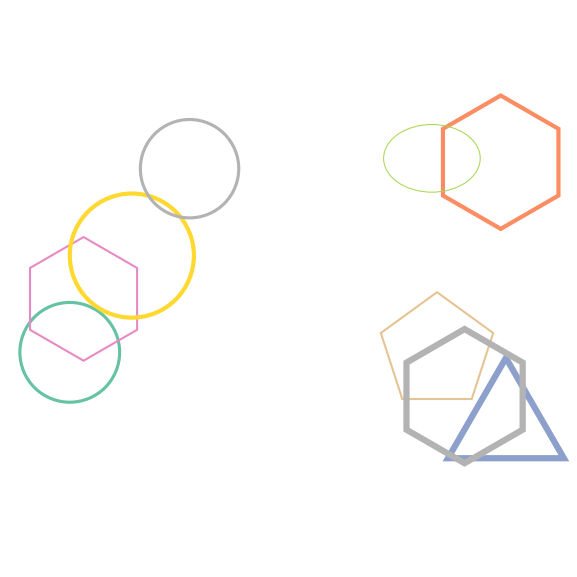[{"shape": "circle", "thickness": 1.5, "radius": 0.43, "center": [0.121, 0.389]}, {"shape": "hexagon", "thickness": 2, "radius": 0.58, "center": [0.867, 0.718]}, {"shape": "triangle", "thickness": 3, "radius": 0.58, "center": [0.876, 0.264]}, {"shape": "hexagon", "thickness": 1, "radius": 0.54, "center": [0.145, 0.482]}, {"shape": "oval", "thickness": 0.5, "radius": 0.42, "center": [0.748, 0.725]}, {"shape": "circle", "thickness": 2, "radius": 0.54, "center": [0.228, 0.557]}, {"shape": "pentagon", "thickness": 1, "radius": 0.51, "center": [0.757, 0.391]}, {"shape": "hexagon", "thickness": 3, "radius": 0.58, "center": [0.804, 0.313]}, {"shape": "circle", "thickness": 1.5, "radius": 0.43, "center": [0.328, 0.707]}]